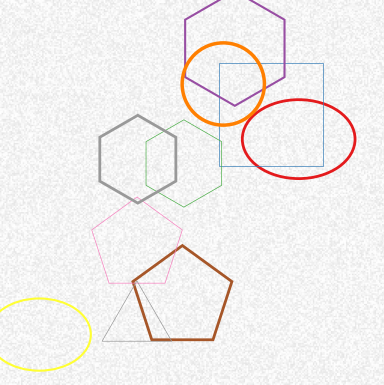[{"shape": "oval", "thickness": 2, "radius": 0.73, "center": [0.776, 0.639]}, {"shape": "square", "thickness": 0.5, "radius": 0.67, "center": [0.704, 0.702]}, {"shape": "hexagon", "thickness": 0.5, "radius": 0.57, "center": [0.478, 0.575]}, {"shape": "hexagon", "thickness": 1.5, "radius": 0.75, "center": [0.61, 0.874]}, {"shape": "circle", "thickness": 2.5, "radius": 0.53, "center": [0.58, 0.782]}, {"shape": "oval", "thickness": 1.5, "radius": 0.67, "center": [0.102, 0.131]}, {"shape": "pentagon", "thickness": 2, "radius": 0.68, "center": [0.474, 0.227]}, {"shape": "pentagon", "thickness": 0.5, "radius": 0.62, "center": [0.356, 0.365]}, {"shape": "hexagon", "thickness": 2, "radius": 0.57, "center": [0.358, 0.586]}, {"shape": "triangle", "thickness": 0.5, "radius": 0.52, "center": [0.356, 0.166]}]